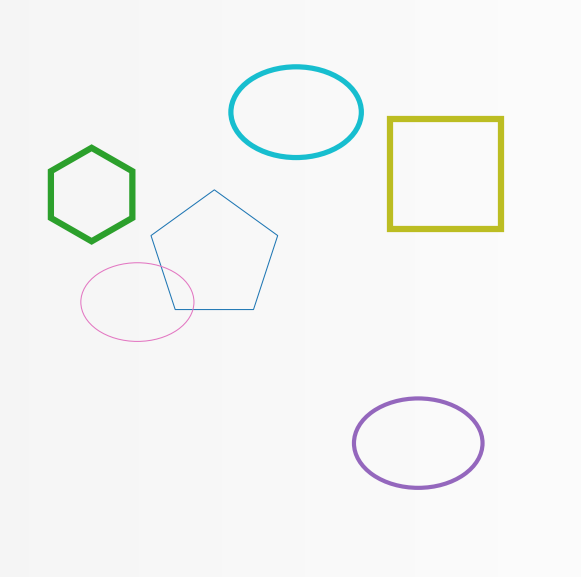[{"shape": "pentagon", "thickness": 0.5, "radius": 0.57, "center": [0.369, 0.556]}, {"shape": "hexagon", "thickness": 3, "radius": 0.4, "center": [0.158, 0.662]}, {"shape": "oval", "thickness": 2, "radius": 0.55, "center": [0.72, 0.232]}, {"shape": "oval", "thickness": 0.5, "radius": 0.49, "center": [0.236, 0.476]}, {"shape": "square", "thickness": 3, "radius": 0.48, "center": [0.766, 0.698]}, {"shape": "oval", "thickness": 2.5, "radius": 0.56, "center": [0.509, 0.805]}]